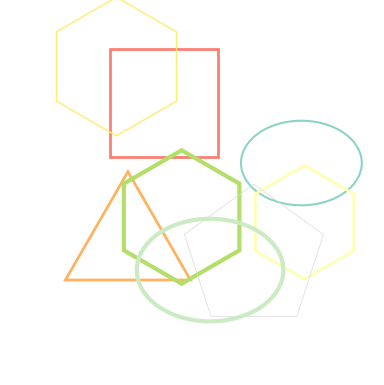[{"shape": "oval", "thickness": 1.5, "radius": 0.78, "center": [0.783, 0.577]}, {"shape": "hexagon", "thickness": 2, "radius": 0.74, "center": [0.791, 0.423]}, {"shape": "square", "thickness": 2, "radius": 0.7, "center": [0.426, 0.733]}, {"shape": "triangle", "thickness": 2, "radius": 0.94, "center": [0.332, 0.366]}, {"shape": "hexagon", "thickness": 3, "radius": 0.87, "center": [0.472, 0.436]}, {"shape": "pentagon", "thickness": 0.5, "radius": 0.95, "center": [0.66, 0.332]}, {"shape": "oval", "thickness": 3, "radius": 0.95, "center": [0.546, 0.299]}, {"shape": "hexagon", "thickness": 1, "radius": 0.9, "center": [0.303, 0.827]}]